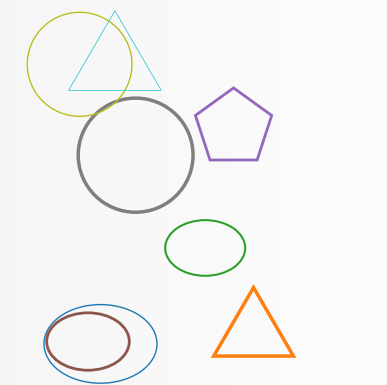[{"shape": "oval", "thickness": 1, "radius": 0.73, "center": [0.259, 0.107]}, {"shape": "triangle", "thickness": 2.5, "radius": 0.59, "center": [0.654, 0.134]}, {"shape": "oval", "thickness": 1.5, "radius": 0.52, "center": [0.529, 0.356]}, {"shape": "pentagon", "thickness": 2, "radius": 0.52, "center": [0.603, 0.668]}, {"shape": "oval", "thickness": 2, "radius": 0.53, "center": [0.227, 0.113]}, {"shape": "circle", "thickness": 2.5, "radius": 0.74, "center": [0.35, 0.597]}, {"shape": "circle", "thickness": 1, "radius": 0.68, "center": [0.205, 0.833]}, {"shape": "triangle", "thickness": 0.5, "radius": 0.69, "center": [0.297, 0.834]}]